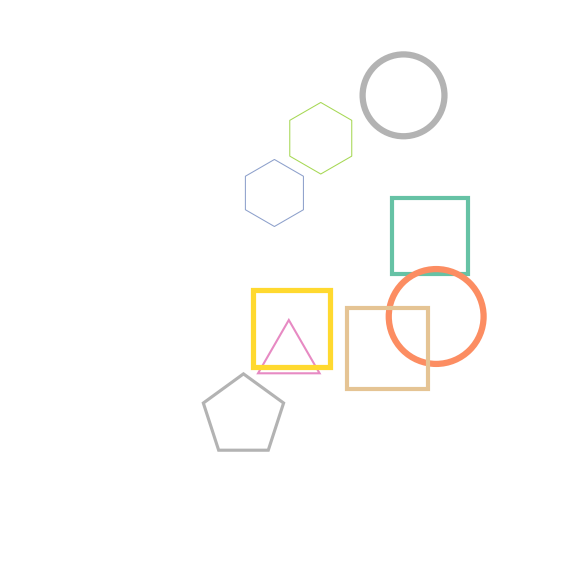[{"shape": "square", "thickness": 2, "radius": 0.33, "center": [0.745, 0.59]}, {"shape": "circle", "thickness": 3, "radius": 0.41, "center": [0.755, 0.451]}, {"shape": "hexagon", "thickness": 0.5, "radius": 0.29, "center": [0.475, 0.665]}, {"shape": "triangle", "thickness": 1, "radius": 0.31, "center": [0.5, 0.383]}, {"shape": "hexagon", "thickness": 0.5, "radius": 0.31, "center": [0.555, 0.76]}, {"shape": "square", "thickness": 2.5, "radius": 0.34, "center": [0.505, 0.43]}, {"shape": "square", "thickness": 2, "radius": 0.35, "center": [0.671, 0.395]}, {"shape": "circle", "thickness": 3, "radius": 0.35, "center": [0.699, 0.834]}, {"shape": "pentagon", "thickness": 1.5, "radius": 0.37, "center": [0.422, 0.279]}]